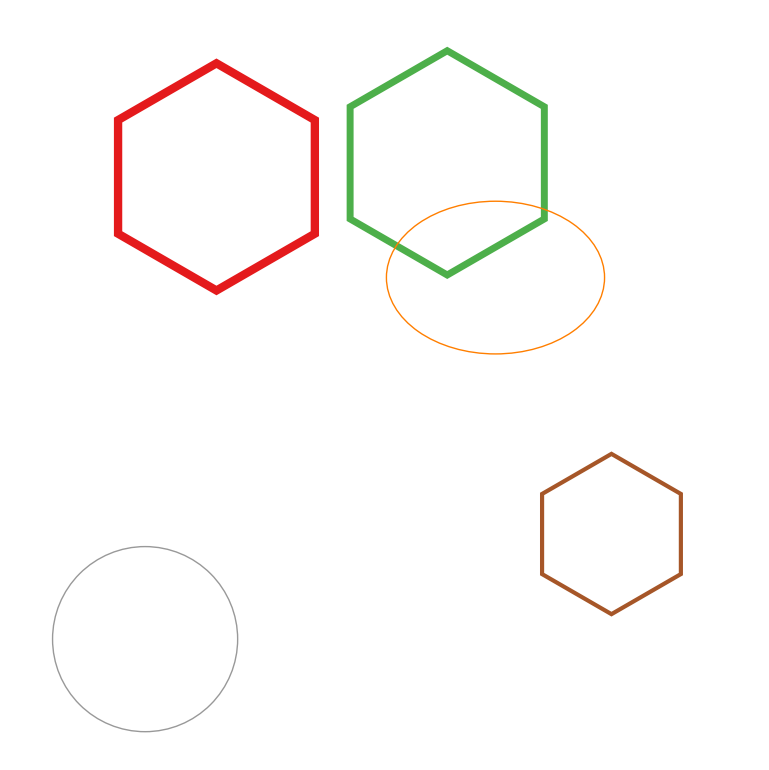[{"shape": "hexagon", "thickness": 3, "radius": 0.74, "center": [0.281, 0.77]}, {"shape": "hexagon", "thickness": 2.5, "radius": 0.73, "center": [0.581, 0.788]}, {"shape": "oval", "thickness": 0.5, "radius": 0.71, "center": [0.643, 0.64]}, {"shape": "hexagon", "thickness": 1.5, "radius": 0.52, "center": [0.794, 0.306]}, {"shape": "circle", "thickness": 0.5, "radius": 0.6, "center": [0.188, 0.17]}]